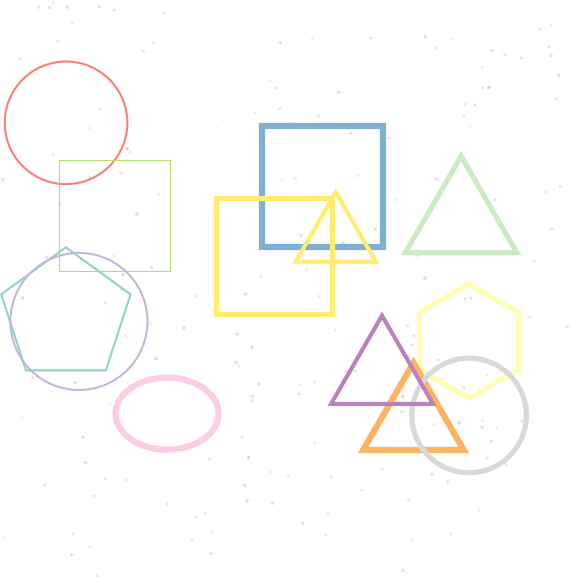[{"shape": "pentagon", "thickness": 1, "radius": 0.59, "center": [0.114, 0.453]}, {"shape": "hexagon", "thickness": 2.5, "radius": 0.5, "center": [0.812, 0.408]}, {"shape": "circle", "thickness": 1, "radius": 0.59, "center": [0.137, 0.442]}, {"shape": "circle", "thickness": 1, "radius": 0.53, "center": [0.114, 0.786]}, {"shape": "square", "thickness": 3, "radius": 0.52, "center": [0.558, 0.677]}, {"shape": "triangle", "thickness": 3, "radius": 0.5, "center": [0.716, 0.27]}, {"shape": "square", "thickness": 0.5, "radius": 0.48, "center": [0.199, 0.625]}, {"shape": "oval", "thickness": 3, "radius": 0.45, "center": [0.289, 0.283]}, {"shape": "circle", "thickness": 2.5, "radius": 0.5, "center": [0.812, 0.28]}, {"shape": "triangle", "thickness": 2, "radius": 0.51, "center": [0.662, 0.351]}, {"shape": "triangle", "thickness": 2.5, "radius": 0.56, "center": [0.798, 0.617]}, {"shape": "square", "thickness": 2.5, "radius": 0.5, "center": [0.475, 0.555]}, {"shape": "triangle", "thickness": 2, "radius": 0.4, "center": [0.581, 0.586]}]